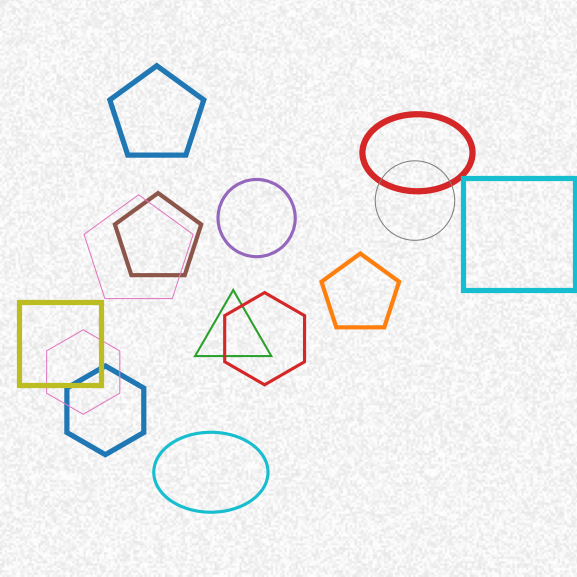[{"shape": "hexagon", "thickness": 2.5, "radius": 0.38, "center": [0.182, 0.289]}, {"shape": "pentagon", "thickness": 2.5, "radius": 0.43, "center": [0.272, 0.8]}, {"shape": "pentagon", "thickness": 2, "radius": 0.35, "center": [0.624, 0.489]}, {"shape": "triangle", "thickness": 1, "radius": 0.38, "center": [0.404, 0.421]}, {"shape": "oval", "thickness": 3, "radius": 0.48, "center": [0.723, 0.735]}, {"shape": "hexagon", "thickness": 1.5, "radius": 0.4, "center": [0.458, 0.413]}, {"shape": "circle", "thickness": 1.5, "radius": 0.33, "center": [0.444, 0.622]}, {"shape": "pentagon", "thickness": 2, "radius": 0.39, "center": [0.274, 0.586]}, {"shape": "pentagon", "thickness": 0.5, "radius": 0.5, "center": [0.24, 0.562]}, {"shape": "hexagon", "thickness": 0.5, "radius": 0.37, "center": [0.144, 0.355]}, {"shape": "circle", "thickness": 0.5, "radius": 0.34, "center": [0.719, 0.652]}, {"shape": "square", "thickness": 2.5, "radius": 0.36, "center": [0.104, 0.405]}, {"shape": "oval", "thickness": 1.5, "radius": 0.49, "center": [0.365, 0.181]}, {"shape": "square", "thickness": 2.5, "radius": 0.48, "center": [0.899, 0.594]}]